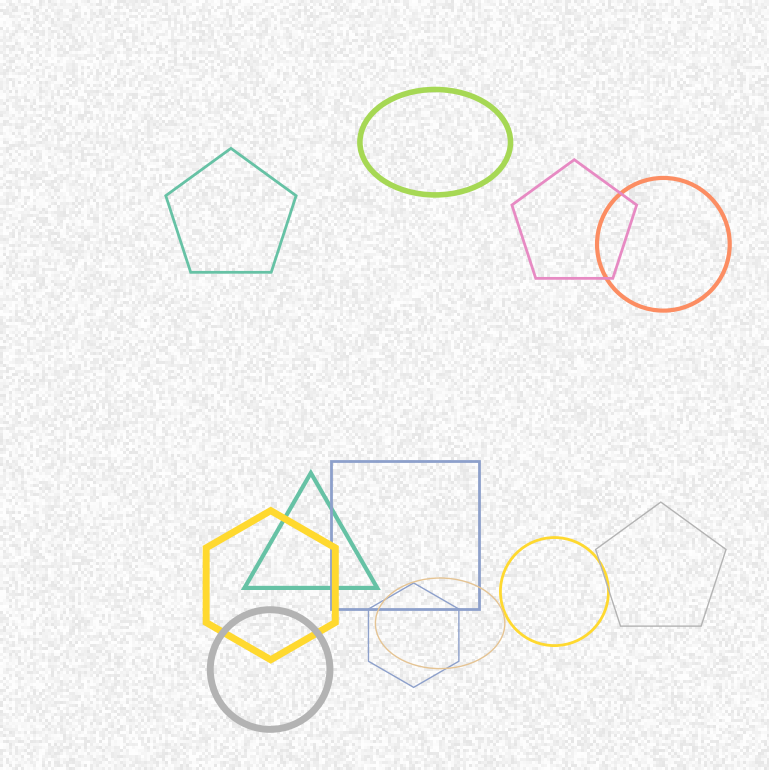[{"shape": "pentagon", "thickness": 1, "radius": 0.44, "center": [0.3, 0.718]}, {"shape": "triangle", "thickness": 1.5, "radius": 0.5, "center": [0.404, 0.286]}, {"shape": "circle", "thickness": 1.5, "radius": 0.43, "center": [0.862, 0.683]}, {"shape": "square", "thickness": 1, "radius": 0.48, "center": [0.526, 0.305]}, {"shape": "hexagon", "thickness": 0.5, "radius": 0.34, "center": [0.537, 0.175]}, {"shape": "pentagon", "thickness": 1, "radius": 0.43, "center": [0.746, 0.707]}, {"shape": "oval", "thickness": 2, "radius": 0.49, "center": [0.565, 0.815]}, {"shape": "hexagon", "thickness": 2.5, "radius": 0.48, "center": [0.352, 0.24]}, {"shape": "circle", "thickness": 1, "radius": 0.35, "center": [0.72, 0.232]}, {"shape": "oval", "thickness": 0.5, "radius": 0.42, "center": [0.572, 0.19]}, {"shape": "pentagon", "thickness": 0.5, "radius": 0.45, "center": [0.858, 0.259]}, {"shape": "circle", "thickness": 2.5, "radius": 0.39, "center": [0.351, 0.13]}]